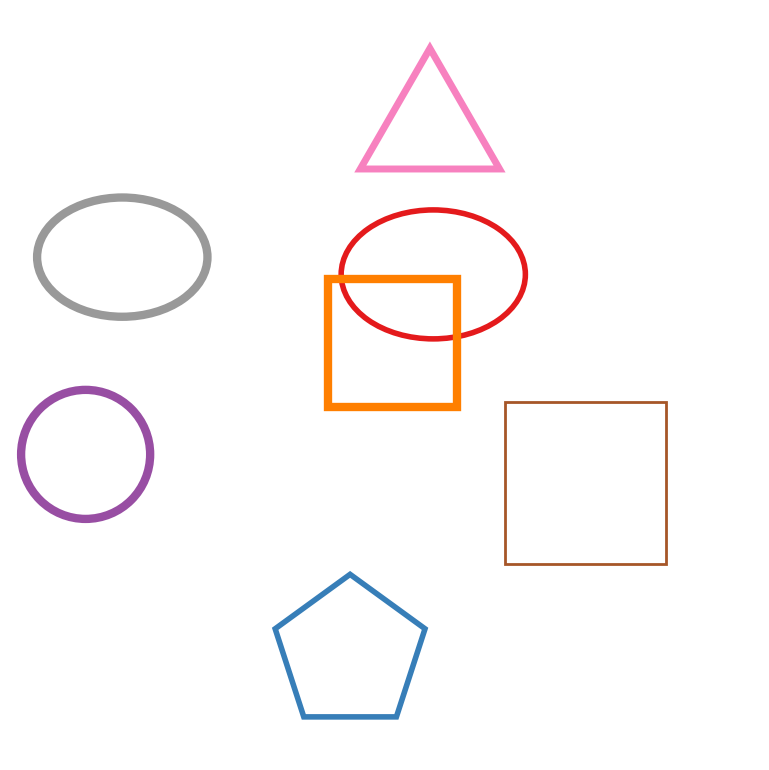[{"shape": "oval", "thickness": 2, "radius": 0.6, "center": [0.563, 0.644]}, {"shape": "pentagon", "thickness": 2, "radius": 0.51, "center": [0.455, 0.152]}, {"shape": "circle", "thickness": 3, "radius": 0.42, "center": [0.111, 0.41]}, {"shape": "square", "thickness": 3, "radius": 0.42, "center": [0.51, 0.555]}, {"shape": "square", "thickness": 1, "radius": 0.52, "center": [0.761, 0.373]}, {"shape": "triangle", "thickness": 2.5, "radius": 0.52, "center": [0.558, 0.833]}, {"shape": "oval", "thickness": 3, "radius": 0.55, "center": [0.159, 0.666]}]